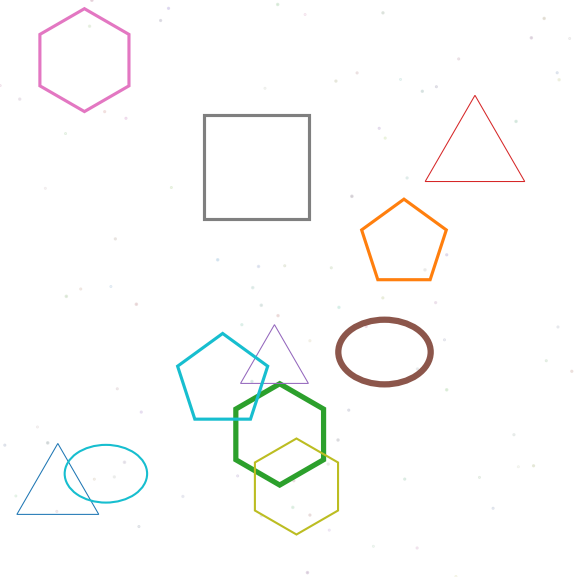[{"shape": "triangle", "thickness": 0.5, "radius": 0.41, "center": [0.1, 0.149]}, {"shape": "pentagon", "thickness": 1.5, "radius": 0.39, "center": [0.7, 0.577]}, {"shape": "hexagon", "thickness": 2.5, "radius": 0.44, "center": [0.484, 0.247]}, {"shape": "triangle", "thickness": 0.5, "radius": 0.5, "center": [0.822, 0.735]}, {"shape": "triangle", "thickness": 0.5, "radius": 0.34, "center": [0.475, 0.369]}, {"shape": "oval", "thickness": 3, "radius": 0.4, "center": [0.666, 0.39]}, {"shape": "hexagon", "thickness": 1.5, "radius": 0.45, "center": [0.146, 0.895]}, {"shape": "square", "thickness": 1.5, "radius": 0.45, "center": [0.444, 0.71]}, {"shape": "hexagon", "thickness": 1, "radius": 0.42, "center": [0.513, 0.157]}, {"shape": "oval", "thickness": 1, "radius": 0.36, "center": [0.183, 0.179]}, {"shape": "pentagon", "thickness": 1.5, "radius": 0.41, "center": [0.386, 0.34]}]